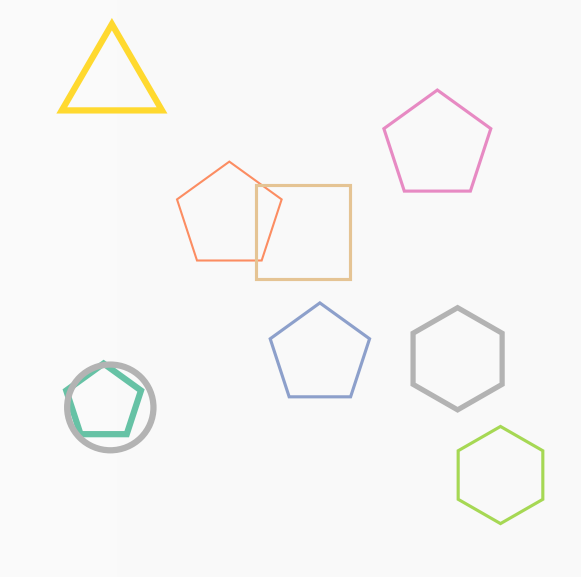[{"shape": "pentagon", "thickness": 3, "radius": 0.34, "center": [0.178, 0.302]}, {"shape": "pentagon", "thickness": 1, "radius": 0.47, "center": [0.395, 0.625]}, {"shape": "pentagon", "thickness": 1.5, "radius": 0.45, "center": [0.55, 0.385]}, {"shape": "pentagon", "thickness": 1.5, "radius": 0.48, "center": [0.752, 0.746]}, {"shape": "hexagon", "thickness": 1.5, "radius": 0.42, "center": [0.861, 0.177]}, {"shape": "triangle", "thickness": 3, "radius": 0.5, "center": [0.193, 0.858]}, {"shape": "square", "thickness": 1.5, "radius": 0.4, "center": [0.522, 0.598]}, {"shape": "hexagon", "thickness": 2.5, "radius": 0.44, "center": [0.787, 0.378]}, {"shape": "circle", "thickness": 3, "radius": 0.37, "center": [0.19, 0.294]}]